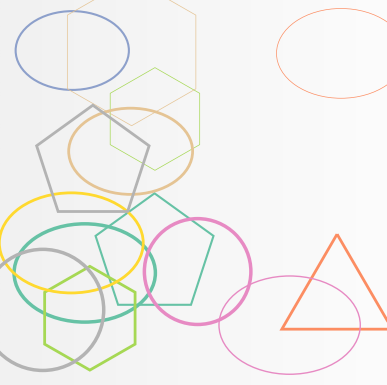[{"shape": "pentagon", "thickness": 1.5, "radius": 0.8, "center": [0.399, 0.338]}, {"shape": "oval", "thickness": 2.5, "radius": 0.91, "center": [0.219, 0.291]}, {"shape": "triangle", "thickness": 2, "radius": 0.82, "center": [0.87, 0.227]}, {"shape": "oval", "thickness": 0.5, "radius": 0.83, "center": [0.88, 0.861]}, {"shape": "oval", "thickness": 1.5, "radius": 0.73, "center": [0.186, 0.869]}, {"shape": "oval", "thickness": 1, "radius": 0.91, "center": [0.747, 0.156]}, {"shape": "circle", "thickness": 2.5, "radius": 0.69, "center": [0.51, 0.295]}, {"shape": "hexagon", "thickness": 0.5, "radius": 0.67, "center": [0.4, 0.691]}, {"shape": "hexagon", "thickness": 2, "radius": 0.67, "center": [0.232, 0.173]}, {"shape": "oval", "thickness": 2, "radius": 0.93, "center": [0.184, 0.369]}, {"shape": "oval", "thickness": 2, "radius": 0.8, "center": [0.337, 0.607]}, {"shape": "hexagon", "thickness": 0.5, "radius": 0.96, "center": [0.34, 0.865]}, {"shape": "circle", "thickness": 2.5, "radius": 0.79, "center": [0.11, 0.195]}, {"shape": "pentagon", "thickness": 2, "radius": 0.76, "center": [0.24, 0.574]}]